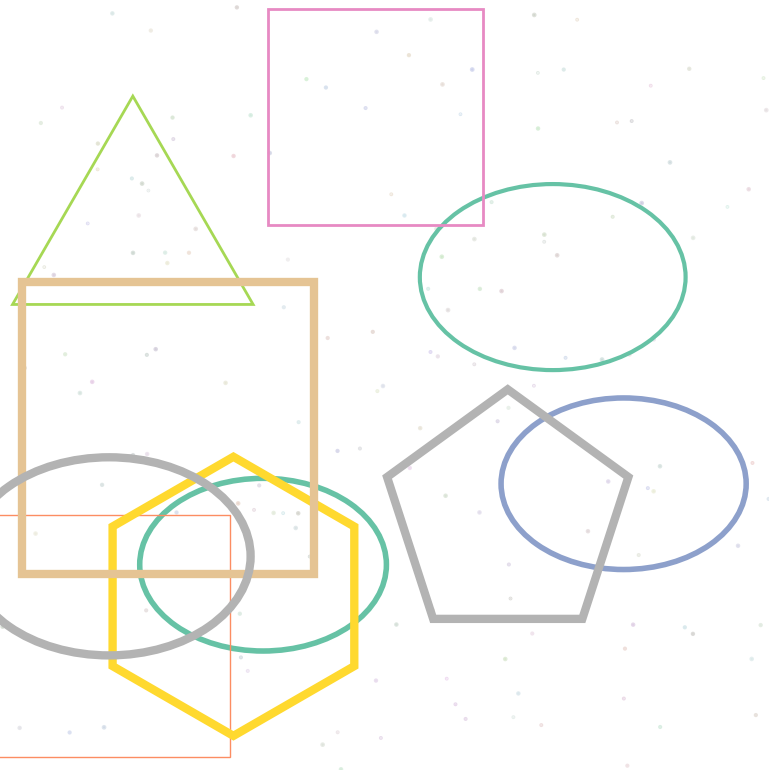[{"shape": "oval", "thickness": 2, "radius": 0.8, "center": [0.342, 0.267]}, {"shape": "oval", "thickness": 1.5, "radius": 0.86, "center": [0.718, 0.64]}, {"shape": "square", "thickness": 0.5, "radius": 0.79, "center": [0.142, 0.174]}, {"shape": "oval", "thickness": 2, "radius": 0.8, "center": [0.81, 0.372]}, {"shape": "square", "thickness": 1, "radius": 0.7, "center": [0.488, 0.848]}, {"shape": "triangle", "thickness": 1, "radius": 0.9, "center": [0.173, 0.695]}, {"shape": "hexagon", "thickness": 3, "radius": 0.91, "center": [0.303, 0.226]}, {"shape": "square", "thickness": 3, "radius": 0.95, "center": [0.218, 0.444]}, {"shape": "pentagon", "thickness": 3, "radius": 0.82, "center": [0.659, 0.33]}, {"shape": "oval", "thickness": 3, "radius": 0.92, "center": [0.142, 0.277]}]